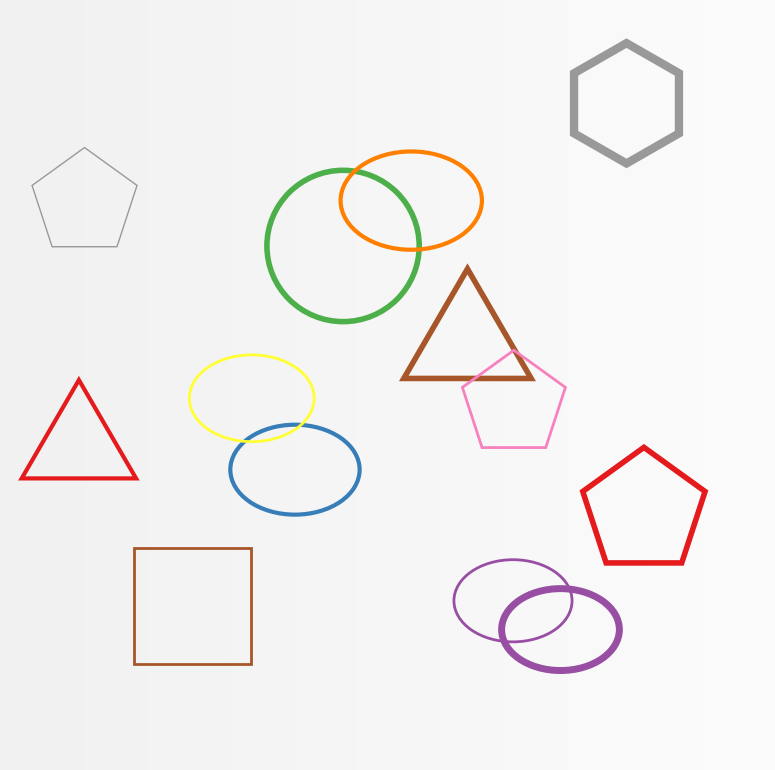[{"shape": "triangle", "thickness": 1.5, "radius": 0.43, "center": [0.102, 0.421]}, {"shape": "pentagon", "thickness": 2, "radius": 0.41, "center": [0.831, 0.336]}, {"shape": "oval", "thickness": 1.5, "radius": 0.42, "center": [0.381, 0.39]}, {"shape": "circle", "thickness": 2, "radius": 0.49, "center": [0.443, 0.681]}, {"shape": "oval", "thickness": 1, "radius": 0.38, "center": [0.662, 0.22]}, {"shape": "oval", "thickness": 2.5, "radius": 0.38, "center": [0.723, 0.182]}, {"shape": "oval", "thickness": 1.5, "radius": 0.46, "center": [0.531, 0.739]}, {"shape": "oval", "thickness": 1, "radius": 0.4, "center": [0.325, 0.483]}, {"shape": "square", "thickness": 1, "radius": 0.38, "center": [0.248, 0.213]}, {"shape": "triangle", "thickness": 2, "radius": 0.47, "center": [0.603, 0.556]}, {"shape": "pentagon", "thickness": 1, "radius": 0.35, "center": [0.663, 0.475]}, {"shape": "hexagon", "thickness": 3, "radius": 0.39, "center": [0.808, 0.866]}, {"shape": "pentagon", "thickness": 0.5, "radius": 0.36, "center": [0.109, 0.737]}]